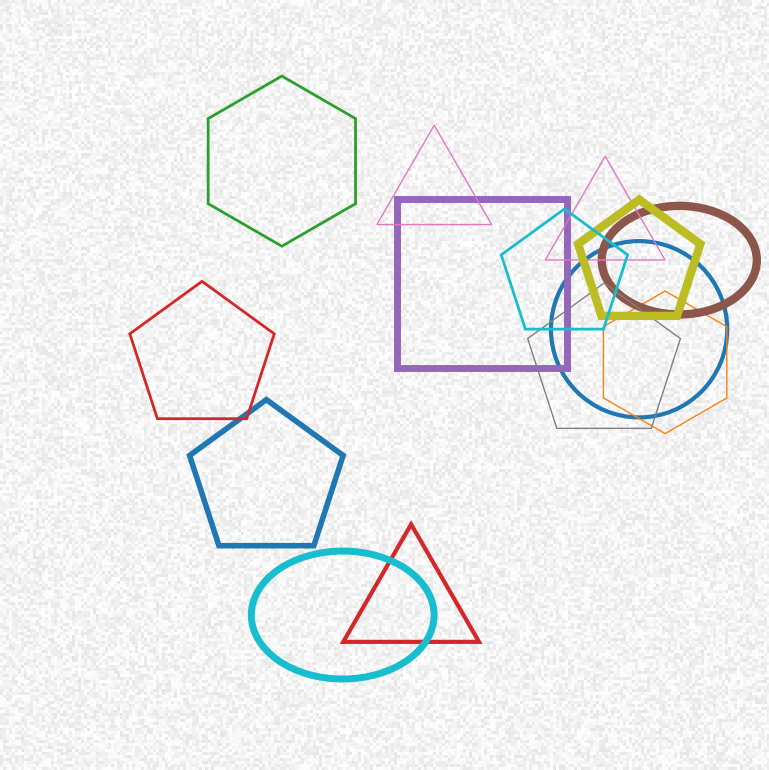[{"shape": "pentagon", "thickness": 2, "radius": 0.52, "center": [0.346, 0.376]}, {"shape": "circle", "thickness": 1.5, "radius": 0.57, "center": [0.83, 0.572]}, {"shape": "hexagon", "thickness": 0.5, "radius": 0.46, "center": [0.864, 0.529]}, {"shape": "hexagon", "thickness": 1, "radius": 0.55, "center": [0.366, 0.791]}, {"shape": "triangle", "thickness": 1.5, "radius": 0.51, "center": [0.534, 0.217]}, {"shape": "pentagon", "thickness": 1, "radius": 0.49, "center": [0.262, 0.536]}, {"shape": "square", "thickness": 2.5, "radius": 0.55, "center": [0.626, 0.632]}, {"shape": "oval", "thickness": 3, "radius": 0.5, "center": [0.882, 0.662]}, {"shape": "triangle", "thickness": 0.5, "radius": 0.43, "center": [0.564, 0.751]}, {"shape": "triangle", "thickness": 0.5, "radius": 0.45, "center": [0.786, 0.707]}, {"shape": "pentagon", "thickness": 0.5, "radius": 0.52, "center": [0.784, 0.528]}, {"shape": "pentagon", "thickness": 3, "radius": 0.42, "center": [0.83, 0.657]}, {"shape": "oval", "thickness": 2.5, "radius": 0.59, "center": [0.445, 0.201]}, {"shape": "pentagon", "thickness": 1, "radius": 0.43, "center": [0.733, 0.642]}]